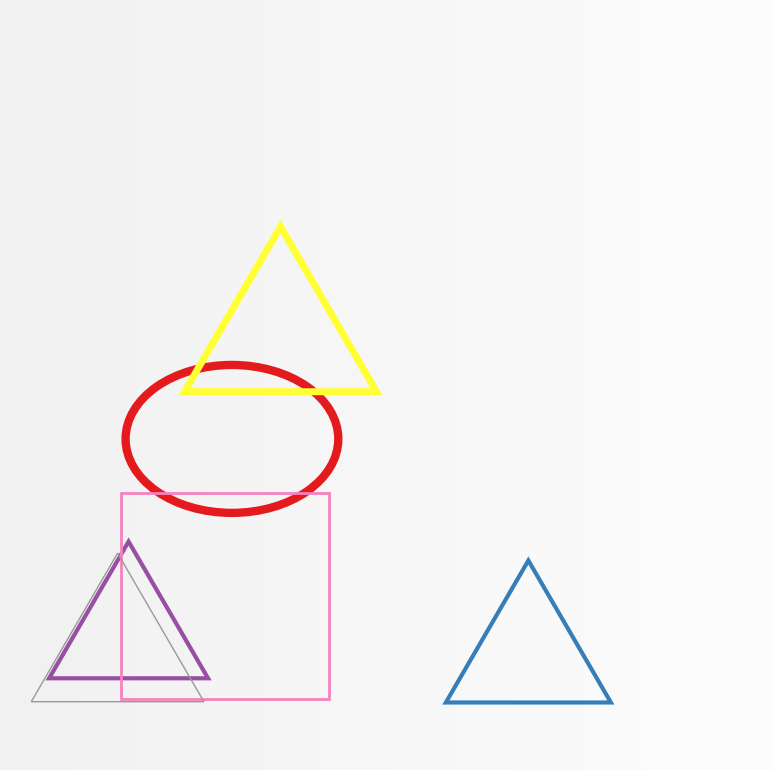[{"shape": "oval", "thickness": 3, "radius": 0.69, "center": [0.299, 0.43]}, {"shape": "triangle", "thickness": 1.5, "radius": 0.61, "center": [0.682, 0.149]}, {"shape": "triangle", "thickness": 1.5, "radius": 0.59, "center": [0.166, 0.178]}, {"shape": "triangle", "thickness": 2.5, "radius": 0.71, "center": [0.362, 0.563]}, {"shape": "square", "thickness": 1, "radius": 0.67, "center": [0.29, 0.226]}, {"shape": "triangle", "thickness": 0.5, "radius": 0.64, "center": [0.152, 0.153]}]